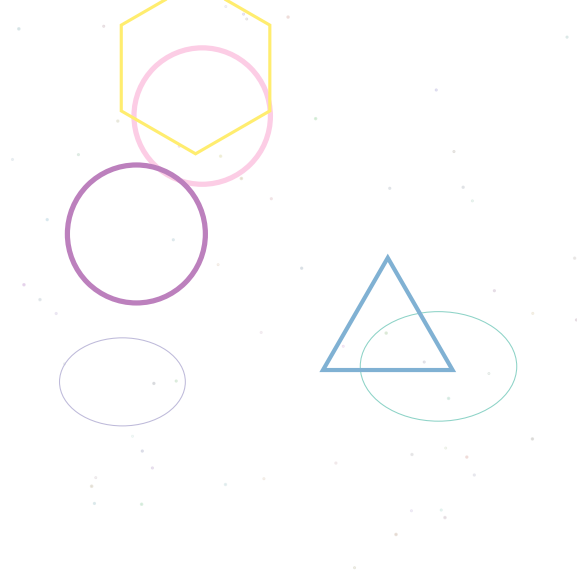[{"shape": "oval", "thickness": 0.5, "radius": 0.68, "center": [0.759, 0.365]}, {"shape": "oval", "thickness": 0.5, "radius": 0.54, "center": [0.212, 0.338]}, {"shape": "triangle", "thickness": 2, "radius": 0.65, "center": [0.671, 0.423]}, {"shape": "circle", "thickness": 2.5, "radius": 0.59, "center": [0.35, 0.798]}, {"shape": "circle", "thickness": 2.5, "radius": 0.6, "center": [0.236, 0.594]}, {"shape": "hexagon", "thickness": 1.5, "radius": 0.74, "center": [0.339, 0.881]}]